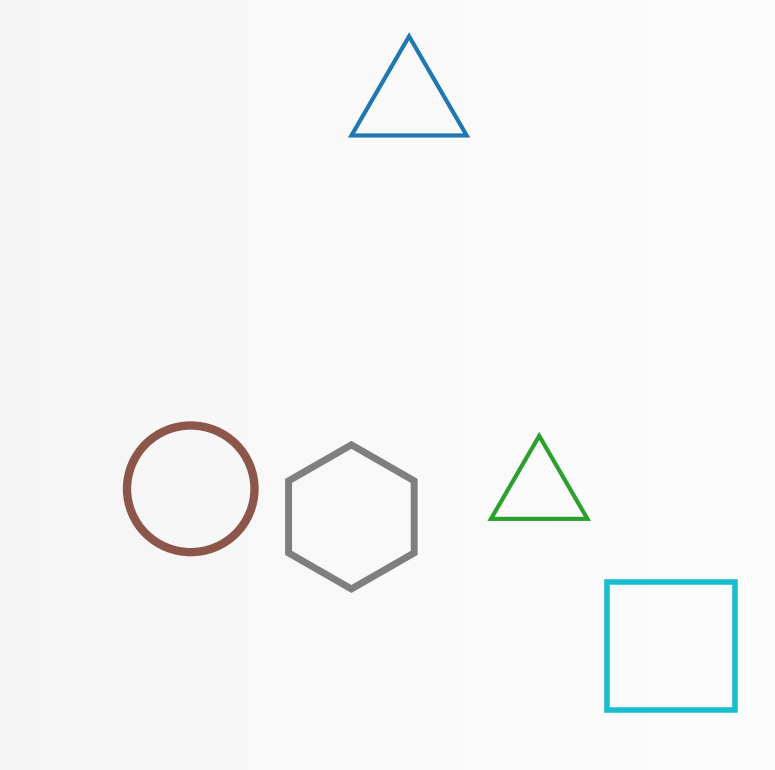[{"shape": "triangle", "thickness": 1.5, "radius": 0.43, "center": [0.528, 0.867]}, {"shape": "triangle", "thickness": 1.5, "radius": 0.36, "center": [0.696, 0.362]}, {"shape": "circle", "thickness": 3, "radius": 0.41, "center": [0.246, 0.365]}, {"shape": "hexagon", "thickness": 2.5, "radius": 0.47, "center": [0.453, 0.329]}, {"shape": "square", "thickness": 2, "radius": 0.41, "center": [0.866, 0.161]}]